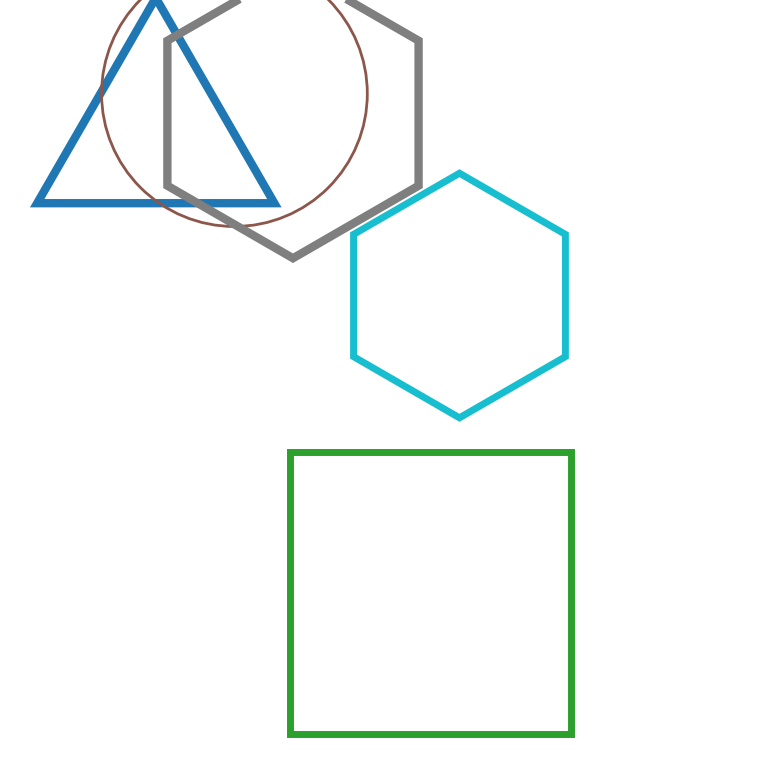[{"shape": "triangle", "thickness": 3, "radius": 0.89, "center": [0.202, 0.825]}, {"shape": "square", "thickness": 2.5, "radius": 0.91, "center": [0.559, 0.23]}, {"shape": "circle", "thickness": 1, "radius": 0.86, "center": [0.304, 0.878]}, {"shape": "hexagon", "thickness": 3, "radius": 0.94, "center": [0.38, 0.853]}, {"shape": "hexagon", "thickness": 2.5, "radius": 0.79, "center": [0.597, 0.616]}]